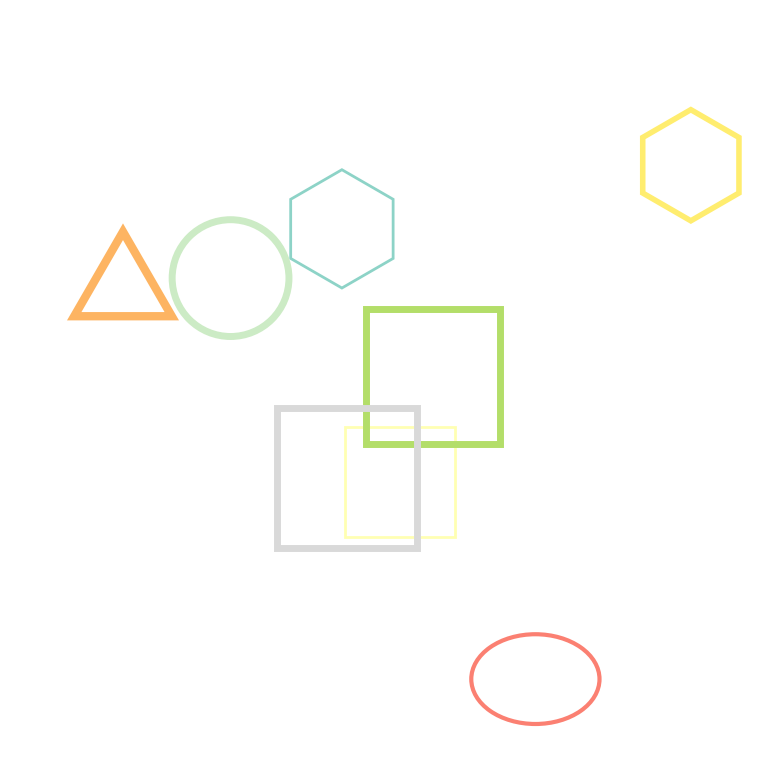[{"shape": "hexagon", "thickness": 1, "radius": 0.38, "center": [0.444, 0.703]}, {"shape": "square", "thickness": 1, "radius": 0.36, "center": [0.519, 0.374]}, {"shape": "oval", "thickness": 1.5, "radius": 0.42, "center": [0.695, 0.118]}, {"shape": "triangle", "thickness": 3, "radius": 0.37, "center": [0.16, 0.626]}, {"shape": "square", "thickness": 2.5, "radius": 0.44, "center": [0.562, 0.511]}, {"shape": "square", "thickness": 2.5, "radius": 0.46, "center": [0.451, 0.38]}, {"shape": "circle", "thickness": 2.5, "radius": 0.38, "center": [0.299, 0.639]}, {"shape": "hexagon", "thickness": 2, "radius": 0.36, "center": [0.897, 0.785]}]